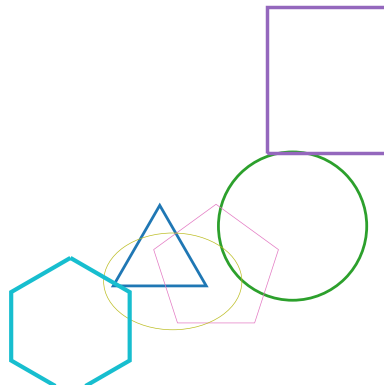[{"shape": "triangle", "thickness": 2, "radius": 0.7, "center": [0.415, 0.327]}, {"shape": "circle", "thickness": 2, "radius": 0.96, "center": [0.76, 0.413]}, {"shape": "square", "thickness": 2.5, "radius": 0.95, "center": [0.883, 0.791]}, {"shape": "pentagon", "thickness": 0.5, "radius": 0.85, "center": [0.561, 0.299]}, {"shape": "oval", "thickness": 0.5, "radius": 0.9, "center": [0.449, 0.269]}, {"shape": "hexagon", "thickness": 3, "radius": 0.89, "center": [0.183, 0.152]}]